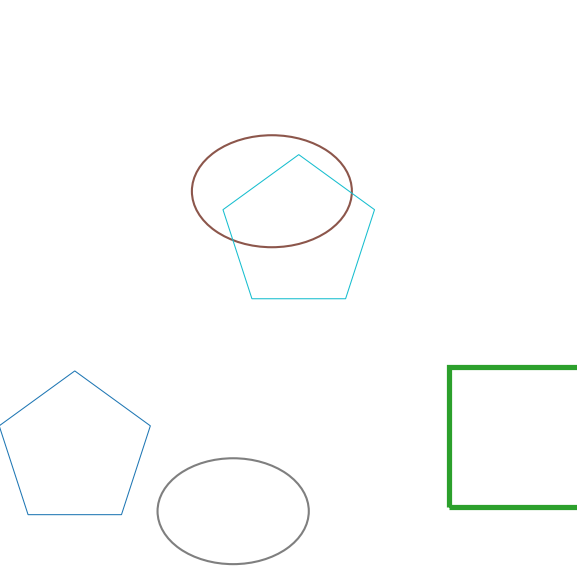[{"shape": "pentagon", "thickness": 0.5, "radius": 0.69, "center": [0.129, 0.219]}, {"shape": "square", "thickness": 2.5, "radius": 0.61, "center": [0.9, 0.243]}, {"shape": "oval", "thickness": 1, "radius": 0.69, "center": [0.471, 0.668]}, {"shape": "oval", "thickness": 1, "radius": 0.65, "center": [0.404, 0.114]}, {"shape": "pentagon", "thickness": 0.5, "radius": 0.69, "center": [0.517, 0.593]}]